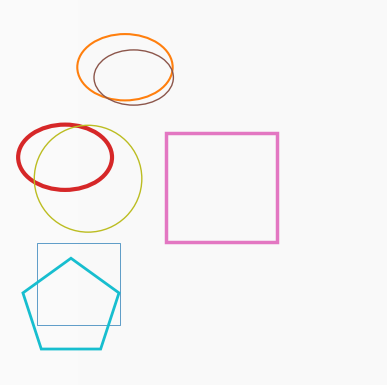[{"shape": "square", "thickness": 0.5, "radius": 0.53, "center": [0.202, 0.263]}, {"shape": "oval", "thickness": 1.5, "radius": 0.62, "center": [0.323, 0.825]}, {"shape": "oval", "thickness": 3, "radius": 0.61, "center": [0.168, 0.592]}, {"shape": "oval", "thickness": 1, "radius": 0.51, "center": [0.345, 0.799]}, {"shape": "square", "thickness": 2.5, "radius": 0.71, "center": [0.571, 0.513]}, {"shape": "circle", "thickness": 1, "radius": 0.69, "center": [0.227, 0.536]}, {"shape": "pentagon", "thickness": 2, "radius": 0.65, "center": [0.183, 0.199]}]